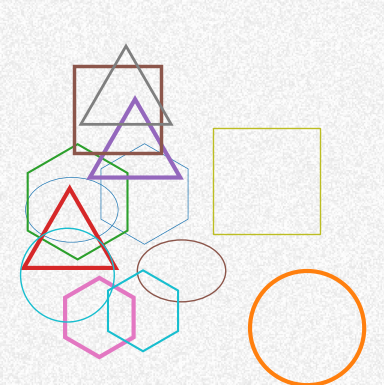[{"shape": "oval", "thickness": 0.5, "radius": 0.6, "center": [0.187, 0.455]}, {"shape": "hexagon", "thickness": 0.5, "radius": 0.65, "center": [0.375, 0.496]}, {"shape": "circle", "thickness": 3, "radius": 0.74, "center": [0.798, 0.148]}, {"shape": "hexagon", "thickness": 1.5, "radius": 0.75, "center": [0.202, 0.476]}, {"shape": "triangle", "thickness": 3, "radius": 0.69, "center": [0.181, 0.373]}, {"shape": "triangle", "thickness": 3, "radius": 0.68, "center": [0.351, 0.607]}, {"shape": "oval", "thickness": 1, "radius": 0.57, "center": [0.472, 0.296]}, {"shape": "square", "thickness": 2.5, "radius": 0.56, "center": [0.306, 0.717]}, {"shape": "hexagon", "thickness": 3, "radius": 0.51, "center": [0.258, 0.175]}, {"shape": "triangle", "thickness": 2, "radius": 0.68, "center": [0.327, 0.745]}, {"shape": "square", "thickness": 1, "radius": 0.69, "center": [0.692, 0.53]}, {"shape": "hexagon", "thickness": 1.5, "radius": 0.53, "center": [0.372, 0.193]}, {"shape": "circle", "thickness": 1, "radius": 0.61, "center": [0.175, 0.285]}]